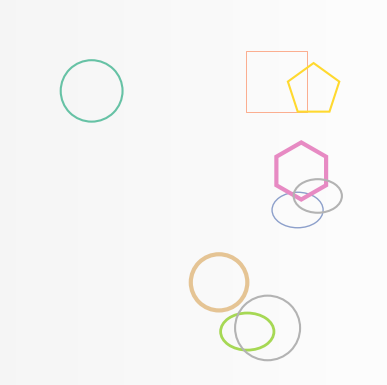[{"shape": "circle", "thickness": 1.5, "radius": 0.4, "center": [0.236, 0.764]}, {"shape": "square", "thickness": 0.5, "radius": 0.39, "center": [0.714, 0.788]}, {"shape": "oval", "thickness": 1, "radius": 0.33, "center": [0.768, 0.455]}, {"shape": "hexagon", "thickness": 3, "radius": 0.37, "center": [0.777, 0.556]}, {"shape": "oval", "thickness": 2, "radius": 0.34, "center": [0.638, 0.139]}, {"shape": "pentagon", "thickness": 1.5, "radius": 0.35, "center": [0.809, 0.766]}, {"shape": "circle", "thickness": 3, "radius": 0.36, "center": [0.565, 0.267]}, {"shape": "circle", "thickness": 1.5, "radius": 0.42, "center": [0.691, 0.148]}, {"shape": "oval", "thickness": 1.5, "radius": 0.31, "center": [0.82, 0.491]}]